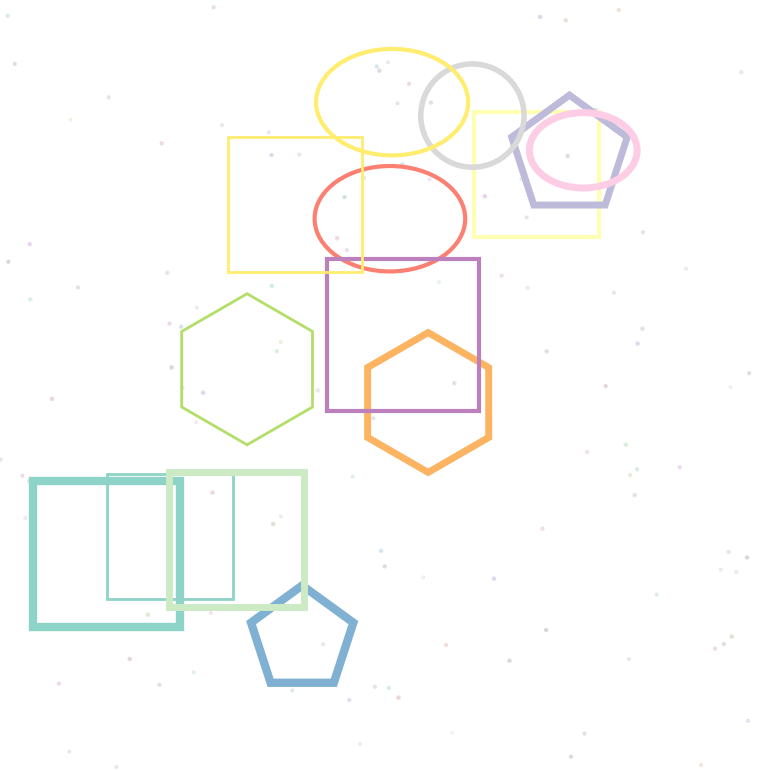[{"shape": "square", "thickness": 1, "radius": 0.41, "center": [0.221, 0.304]}, {"shape": "square", "thickness": 3, "radius": 0.47, "center": [0.138, 0.28]}, {"shape": "square", "thickness": 1.5, "radius": 0.41, "center": [0.697, 0.773]}, {"shape": "pentagon", "thickness": 2.5, "radius": 0.39, "center": [0.74, 0.798]}, {"shape": "oval", "thickness": 1.5, "radius": 0.49, "center": [0.506, 0.716]}, {"shape": "pentagon", "thickness": 3, "radius": 0.35, "center": [0.392, 0.17]}, {"shape": "hexagon", "thickness": 2.5, "radius": 0.45, "center": [0.556, 0.477]}, {"shape": "hexagon", "thickness": 1, "radius": 0.49, "center": [0.321, 0.52]}, {"shape": "oval", "thickness": 2.5, "radius": 0.35, "center": [0.757, 0.805]}, {"shape": "circle", "thickness": 2, "radius": 0.34, "center": [0.614, 0.85]}, {"shape": "square", "thickness": 1.5, "radius": 0.49, "center": [0.524, 0.565]}, {"shape": "square", "thickness": 2.5, "radius": 0.44, "center": [0.307, 0.299]}, {"shape": "oval", "thickness": 1.5, "radius": 0.49, "center": [0.509, 0.867]}, {"shape": "square", "thickness": 1, "radius": 0.44, "center": [0.383, 0.735]}]